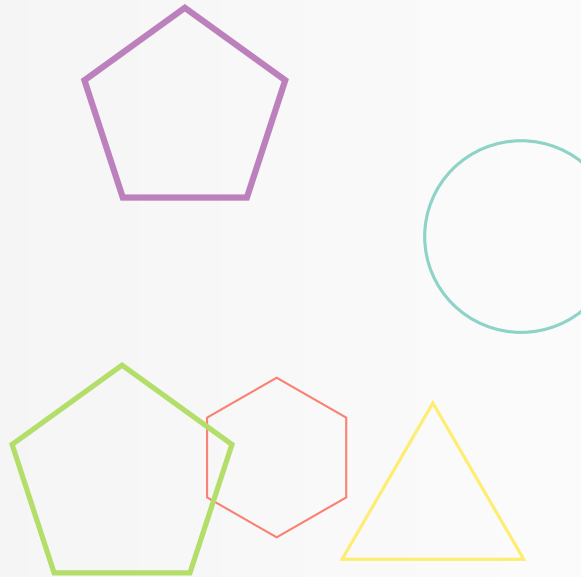[{"shape": "circle", "thickness": 1.5, "radius": 0.83, "center": [0.897, 0.59]}, {"shape": "hexagon", "thickness": 1, "radius": 0.69, "center": [0.476, 0.207]}, {"shape": "pentagon", "thickness": 2.5, "radius": 0.99, "center": [0.21, 0.168]}, {"shape": "pentagon", "thickness": 3, "radius": 0.91, "center": [0.318, 0.804]}, {"shape": "triangle", "thickness": 1.5, "radius": 0.9, "center": [0.745, 0.121]}]